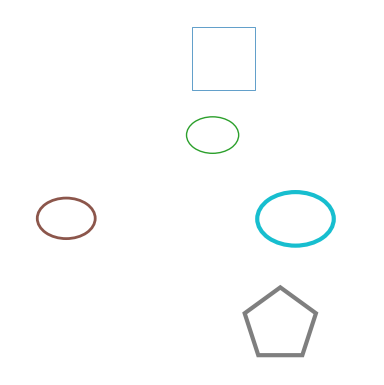[{"shape": "square", "thickness": 0.5, "radius": 0.41, "center": [0.579, 0.847]}, {"shape": "oval", "thickness": 1, "radius": 0.34, "center": [0.552, 0.649]}, {"shape": "oval", "thickness": 2, "radius": 0.38, "center": [0.172, 0.433]}, {"shape": "pentagon", "thickness": 3, "radius": 0.49, "center": [0.728, 0.156]}, {"shape": "oval", "thickness": 3, "radius": 0.5, "center": [0.768, 0.432]}]